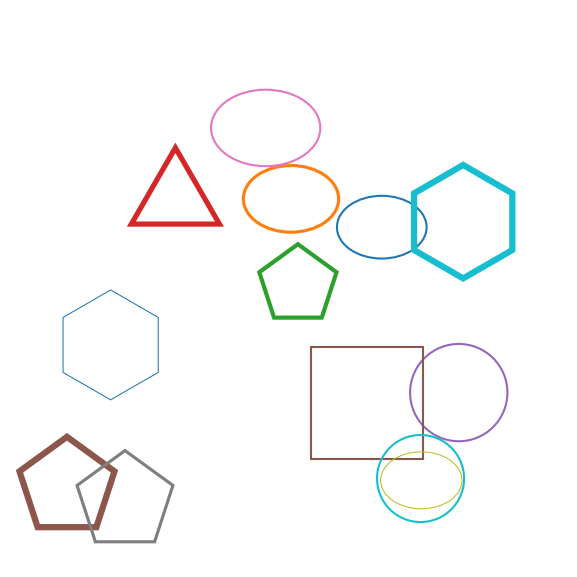[{"shape": "hexagon", "thickness": 0.5, "radius": 0.48, "center": [0.192, 0.402]}, {"shape": "oval", "thickness": 1, "radius": 0.39, "center": [0.661, 0.606]}, {"shape": "oval", "thickness": 1.5, "radius": 0.41, "center": [0.504, 0.655]}, {"shape": "pentagon", "thickness": 2, "radius": 0.35, "center": [0.516, 0.506]}, {"shape": "triangle", "thickness": 2.5, "radius": 0.44, "center": [0.304, 0.655]}, {"shape": "circle", "thickness": 1, "radius": 0.42, "center": [0.794, 0.319]}, {"shape": "pentagon", "thickness": 3, "radius": 0.43, "center": [0.116, 0.156]}, {"shape": "square", "thickness": 1, "radius": 0.48, "center": [0.636, 0.301]}, {"shape": "oval", "thickness": 1, "radius": 0.47, "center": [0.46, 0.778]}, {"shape": "pentagon", "thickness": 1.5, "radius": 0.44, "center": [0.216, 0.132]}, {"shape": "oval", "thickness": 0.5, "radius": 0.35, "center": [0.73, 0.167]}, {"shape": "circle", "thickness": 1, "radius": 0.38, "center": [0.728, 0.171]}, {"shape": "hexagon", "thickness": 3, "radius": 0.49, "center": [0.802, 0.615]}]